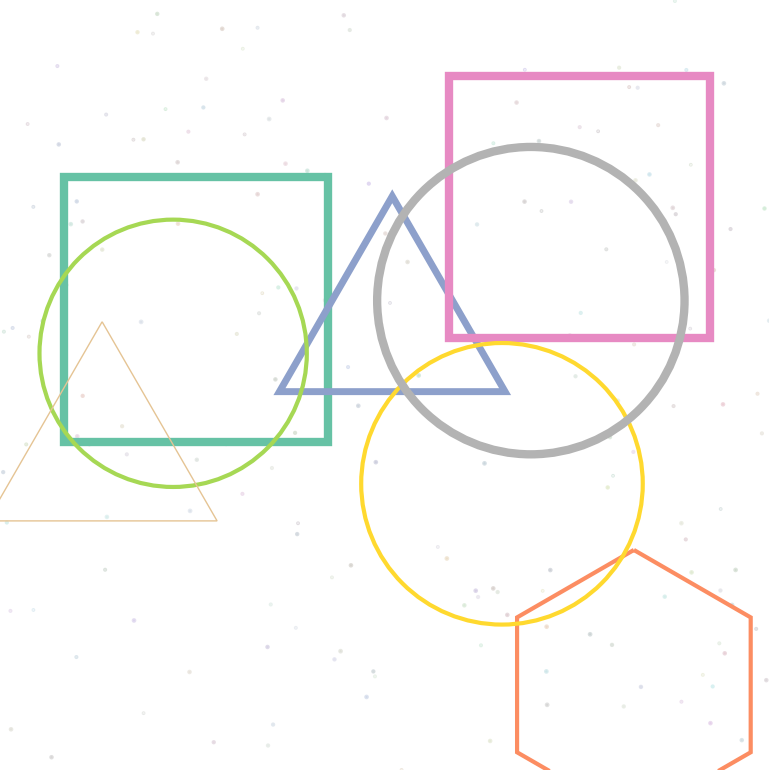[{"shape": "square", "thickness": 3, "radius": 0.86, "center": [0.254, 0.598]}, {"shape": "hexagon", "thickness": 1.5, "radius": 0.88, "center": [0.823, 0.111]}, {"shape": "triangle", "thickness": 2.5, "radius": 0.85, "center": [0.509, 0.576]}, {"shape": "square", "thickness": 3, "radius": 0.85, "center": [0.753, 0.731]}, {"shape": "circle", "thickness": 1.5, "radius": 0.87, "center": [0.225, 0.541]}, {"shape": "circle", "thickness": 1.5, "radius": 0.91, "center": [0.652, 0.372]}, {"shape": "triangle", "thickness": 0.5, "radius": 0.86, "center": [0.133, 0.41]}, {"shape": "circle", "thickness": 3, "radius": 1.0, "center": [0.689, 0.61]}]